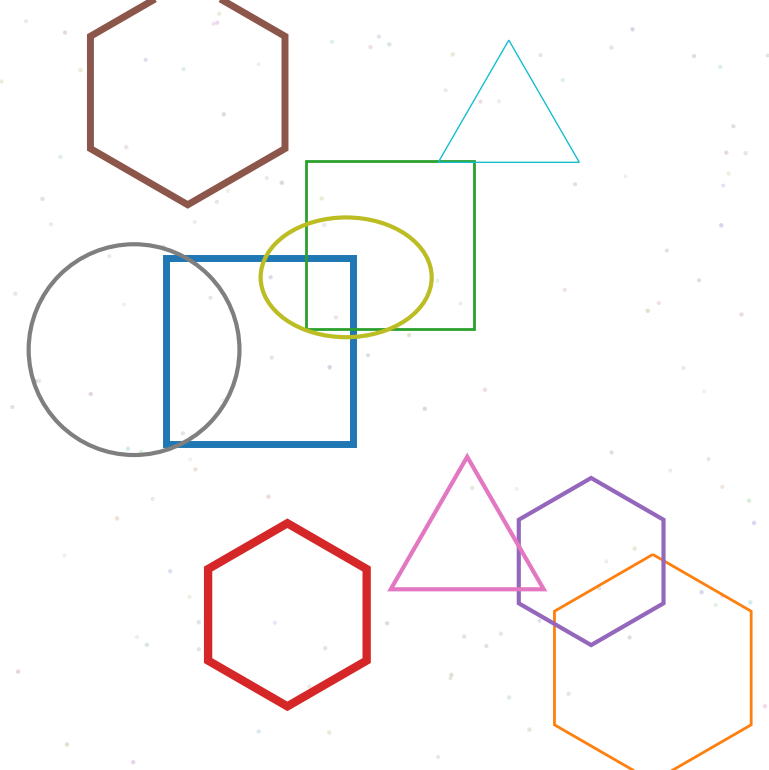[{"shape": "square", "thickness": 2.5, "radius": 0.6, "center": [0.337, 0.545]}, {"shape": "hexagon", "thickness": 1, "radius": 0.74, "center": [0.848, 0.132]}, {"shape": "square", "thickness": 1, "radius": 0.54, "center": [0.506, 0.682]}, {"shape": "hexagon", "thickness": 3, "radius": 0.59, "center": [0.373, 0.202]}, {"shape": "hexagon", "thickness": 1.5, "radius": 0.54, "center": [0.768, 0.271]}, {"shape": "hexagon", "thickness": 2.5, "radius": 0.73, "center": [0.244, 0.88]}, {"shape": "triangle", "thickness": 1.5, "radius": 0.57, "center": [0.607, 0.292]}, {"shape": "circle", "thickness": 1.5, "radius": 0.68, "center": [0.174, 0.546]}, {"shape": "oval", "thickness": 1.5, "radius": 0.56, "center": [0.45, 0.64]}, {"shape": "triangle", "thickness": 0.5, "radius": 0.53, "center": [0.661, 0.842]}]